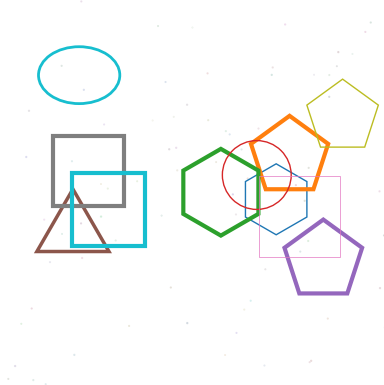[{"shape": "hexagon", "thickness": 1, "radius": 0.46, "center": [0.717, 0.482]}, {"shape": "pentagon", "thickness": 3, "radius": 0.53, "center": [0.752, 0.594]}, {"shape": "hexagon", "thickness": 3, "radius": 0.56, "center": [0.574, 0.501]}, {"shape": "circle", "thickness": 1, "radius": 0.45, "center": [0.667, 0.545]}, {"shape": "pentagon", "thickness": 3, "radius": 0.53, "center": [0.84, 0.324]}, {"shape": "triangle", "thickness": 2.5, "radius": 0.54, "center": [0.189, 0.401]}, {"shape": "square", "thickness": 0.5, "radius": 0.53, "center": [0.777, 0.437]}, {"shape": "square", "thickness": 3, "radius": 0.46, "center": [0.23, 0.555]}, {"shape": "pentagon", "thickness": 1, "radius": 0.49, "center": [0.89, 0.697]}, {"shape": "oval", "thickness": 2, "radius": 0.53, "center": [0.206, 0.805]}, {"shape": "square", "thickness": 3, "radius": 0.48, "center": [0.282, 0.455]}]